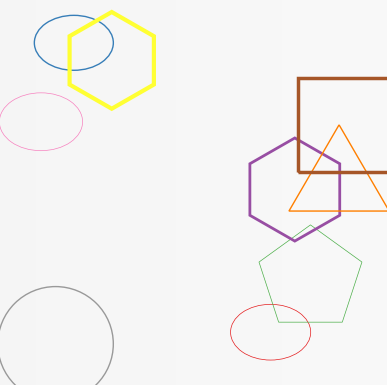[{"shape": "oval", "thickness": 0.5, "radius": 0.52, "center": [0.698, 0.137]}, {"shape": "oval", "thickness": 1, "radius": 0.51, "center": [0.191, 0.889]}, {"shape": "pentagon", "thickness": 0.5, "radius": 0.7, "center": [0.801, 0.276]}, {"shape": "hexagon", "thickness": 2, "radius": 0.67, "center": [0.761, 0.508]}, {"shape": "triangle", "thickness": 1, "radius": 0.75, "center": [0.875, 0.526]}, {"shape": "hexagon", "thickness": 3, "radius": 0.63, "center": [0.288, 0.843]}, {"shape": "square", "thickness": 2.5, "radius": 0.61, "center": [0.893, 0.675]}, {"shape": "oval", "thickness": 0.5, "radius": 0.54, "center": [0.106, 0.684]}, {"shape": "circle", "thickness": 1, "radius": 0.75, "center": [0.143, 0.107]}]